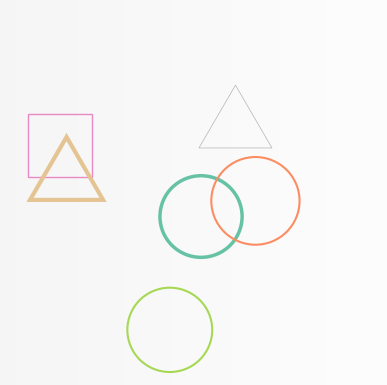[{"shape": "circle", "thickness": 2.5, "radius": 0.53, "center": [0.519, 0.438]}, {"shape": "circle", "thickness": 1.5, "radius": 0.57, "center": [0.659, 0.478]}, {"shape": "square", "thickness": 1, "radius": 0.42, "center": [0.155, 0.622]}, {"shape": "circle", "thickness": 1.5, "radius": 0.55, "center": [0.438, 0.143]}, {"shape": "triangle", "thickness": 3, "radius": 0.54, "center": [0.172, 0.535]}, {"shape": "triangle", "thickness": 0.5, "radius": 0.54, "center": [0.608, 0.67]}]